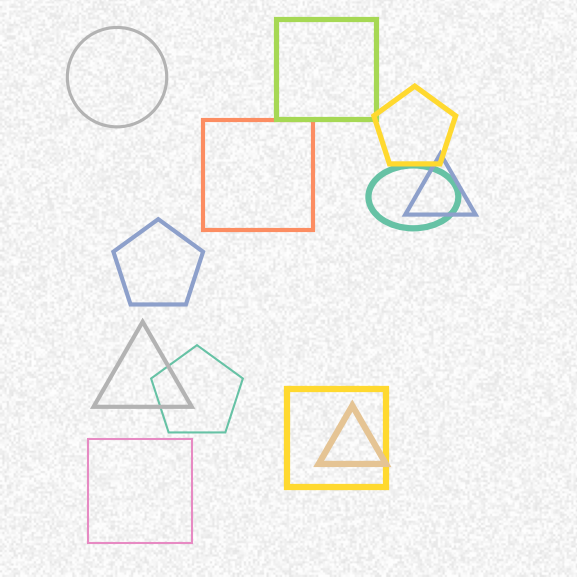[{"shape": "pentagon", "thickness": 1, "radius": 0.42, "center": [0.341, 0.318]}, {"shape": "oval", "thickness": 3, "radius": 0.39, "center": [0.716, 0.658]}, {"shape": "square", "thickness": 2, "radius": 0.47, "center": [0.447, 0.696]}, {"shape": "pentagon", "thickness": 2, "radius": 0.41, "center": [0.274, 0.538]}, {"shape": "triangle", "thickness": 2, "radius": 0.35, "center": [0.763, 0.663]}, {"shape": "square", "thickness": 1, "radius": 0.45, "center": [0.242, 0.15]}, {"shape": "square", "thickness": 2.5, "radius": 0.43, "center": [0.564, 0.88]}, {"shape": "square", "thickness": 3, "radius": 0.43, "center": [0.582, 0.241]}, {"shape": "pentagon", "thickness": 2.5, "radius": 0.37, "center": [0.718, 0.776]}, {"shape": "triangle", "thickness": 3, "radius": 0.34, "center": [0.61, 0.229]}, {"shape": "triangle", "thickness": 2, "radius": 0.49, "center": [0.247, 0.344]}, {"shape": "circle", "thickness": 1.5, "radius": 0.43, "center": [0.203, 0.866]}]